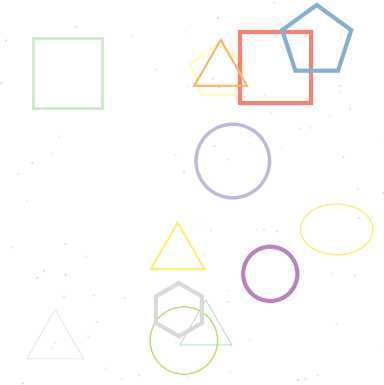[{"shape": "triangle", "thickness": 0.5, "radius": 0.39, "center": [0.535, 0.143]}, {"shape": "pentagon", "thickness": 1.5, "radius": 0.37, "center": [0.565, 0.813]}, {"shape": "circle", "thickness": 2.5, "radius": 0.48, "center": [0.605, 0.582]}, {"shape": "square", "thickness": 3, "radius": 0.46, "center": [0.715, 0.825]}, {"shape": "pentagon", "thickness": 3, "radius": 0.47, "center": [0.823, 0.893]}, {"shape": "triangle", "thickness": 1.5, "radius": 0.4, "center": [0.573, 0.817]}, {"shape": "circle", "thickness": 1, "radius": 0.44, "center": [0.477, 0.116]}, {"shape": "triangle", "thickness": 0.5, "radius": 0.43, "center": [0.144, 0.111]}, {"shape": "hexagon", "thickness": 3, "radius": 0.35, "center": [0.465, 0.196]}, {"shape": "circle", "thickness": 3, "radius": 0.35, "center": [0.702, 0.289]}, {"shape": "square", "thickness": 2, "radius": 0.45, "center": [0.175, 0.811]}, {"shape": "oval", "thickness": 1, "radius": 0.47, "center": [0.875, 0.404]}, {"shape": "triangle", "thickness": 1.5, "radius": 0.4, "center": [0.461, 0.341]}]